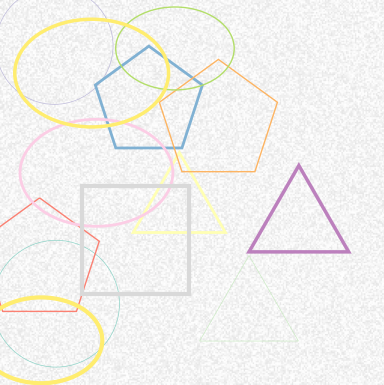[{"shape": "circle", "thickness": 0.5, "radius": 0.82, "center": [0.146, 0.211]}, {"shape": "triangle", "thickness": 2, "radius": 0.69, "center": [0.466, 0.465]}, {"shape": "circle", "thickness": 0.5, "radius": 0.76, "center": [0.141, 0.881]}, {"shape": "pentagon", "thickness": 1, "radius": 0.81, "center": [0.103, 0.323]}, {"shape": "pentagon", "thickness": 2, "radius": 0.73, "center": [0.387, 0.734]}, {"shape": "pentagon", "thickness": 1, "radius": 0.81, "center": [0.567, 0.684]}, {"shape": "oval", "thickness": 1, "radius": 0.77, "center": [0.454, 0.874]}, {"shape": "oval", "thickness": 2, "radius": 0.99, "center": [0.25, 0.551]}, {"shape": "square", "thickness": 3, "radius": 0.7, "center": [0.352, 0.377]}, {"shape": "triangle", "thickness": 2.5, "radius": 0.75, "center": [0.776, 0.421]}, {"shape": "triangle", "thickness": 0.5, "radius": 0.74, "center": [0.647, 0.188]}, {"shape": "oval", "thickness": 2.5, "radius": 1.0, "center": [0.238, 0.81]}, {"shape": "oval", "thickness": 3, "radius": 0.8, "center": [0.107, 0.116]}]